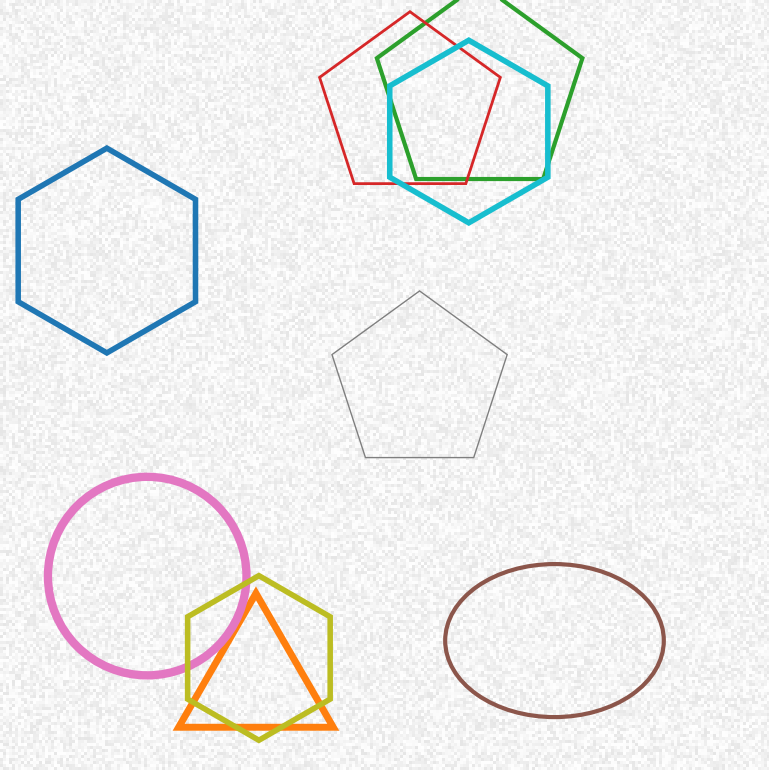[{"shape": "hexagon", "thickness": 2, "radius": 0.66, "center": [0.139, 0.675]}, {"shape": "triangle", "thickness": 2.5, "radius": 0.58, "center": [0.332, 0.113]}, {"shape": "pentagon", "thickness": 1.5, "radius": 0.7, "center": [0.623, 0.881]}, {"shape": "pentagon", "thickness": 1, "radius": 0.62, "center": [0.532, 0.861]}, {"shape": "oval", "thickness": 1.5, "radius": 0.71, "center": [0.72, 0.168]}, {"shape": "circle", "thickness": 3, "radius": 0.64, "center": [0.191, 0.252]}, {"shape": "pentagon", "thickness": 0.5, "radius": 0.6, "center": [0.545, 0.503]}, {"shape": "hexagon", "thickness": 2, "radius": 0.53, "center": [0.336, 0.146]}, {"shape": "hexagon", "thickness": 2, "radius": 0.59, "center": [0.609, 0.829]}]